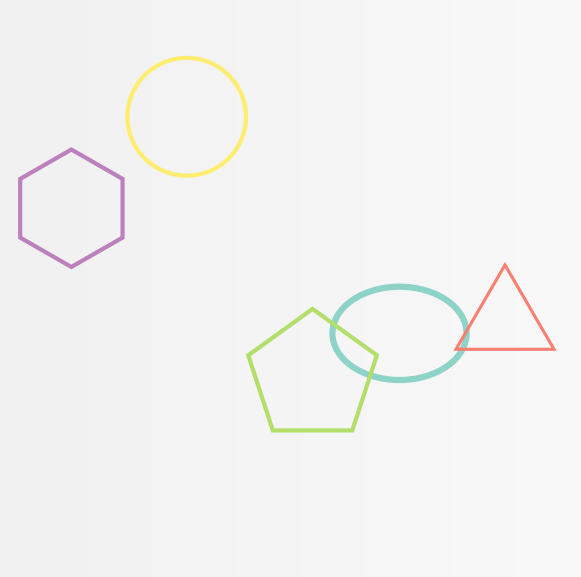[{"shape": "oval", "thickness": 3, "radius": 0.58, "center": [0.687, 0.422]}, {"shape": "triangle", "thickness": 1.5, "radius": 0.49, "center": [0.869, 0.443]}, {"shape": "pentagon", "thickness": 2, "radius": 0.58, "center": [0.538, 0.348]}, {"shape": "hexagon", "thickness": 2, "radius": 0.51, "center": [0.123, 0.639]}, {"shape": "circle", "thickness": 2, "radius": 0.51, "center": [0.321, 0.797]}]